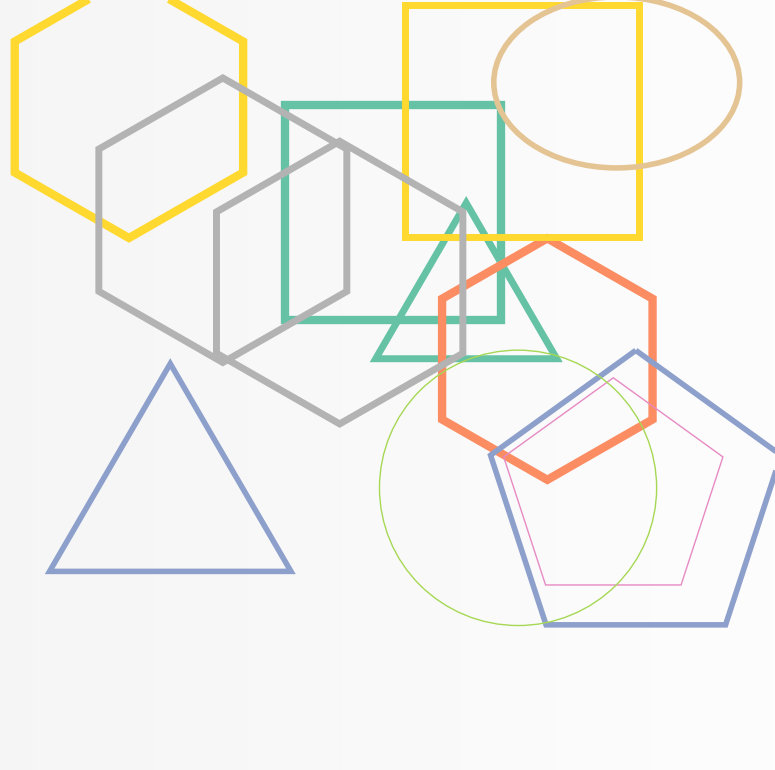[{"shape": "square", "thickness": 3, "radius": 0.7, "center": [0.507, 0.724]}, {"shape": "triangle", "thickness": 2.5, "radius": 0.67, "center": [0.602, 0.602]}, {"shape": "hexagon", "thickness": 3, "radius": 0.78, "center": [0.706, 0.534]}, {"shape": "triangle", "thickness": 2, "radius": 0.9, "center": [0.22, 0.348]}, {"shape": "pentagon", "thickness": 2, "radius": 0.99, "center": [0.82, 0.348]}, {"shape": "pentagon", "thickness": 0.5, "radius": 0.74, "center": [0.791, 0.361]}, {"shape": "circle", "thickness": 0.5, "radius": 0.89, "center": [0.668, 0.366]}, {"shape": "square", "thickness": 2.5, "radius": 0.75, "center": [0.674, 0.843]}, {"shape": "hexagon", "thickness": 3, "radius": 0.85, "center": [0.166, 0.861]}, {"shape": "oval", "thickness": 2, "radius": 0.79, "center": [0.796, 0.893]}, {"shape": "hexagon", "thickness": 2.5, "radius": 0.92, "center": [0.288, 0.714]}, {"shape": "hexagon", "thickness": 2.5, "radius": 0.92, "center": [0.438, 0.633]}]